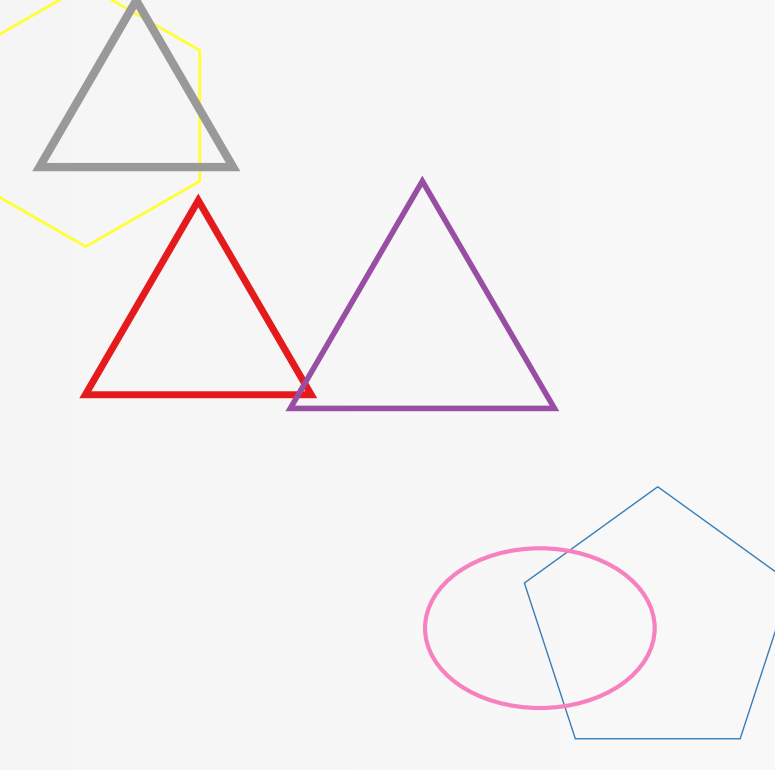[{"shape": "triangle", "thickness": 2.5, "radius": 0.84, "center": [0.256, 0.571]}, {"shape": "pentagon", "thickness": 0.5, "radius": 0.9, "center": [0.849, 0.187]}, {"shape": "triangle", "thickness": 2, "radius": 0.98, "center": [0.545, 0.568]}, {"shape": "hexagon", "thickness": 1, "radius": 0.85, "center": [0.111, 0.85]}, {"shape": "oval", "thickness": 1.5, "radius": 0.74, "center": [0.697, 0.184]}, {"shape": "triangle", "thickness": 3, "radius": 0.72, "center": [0.176, 0.855]}]